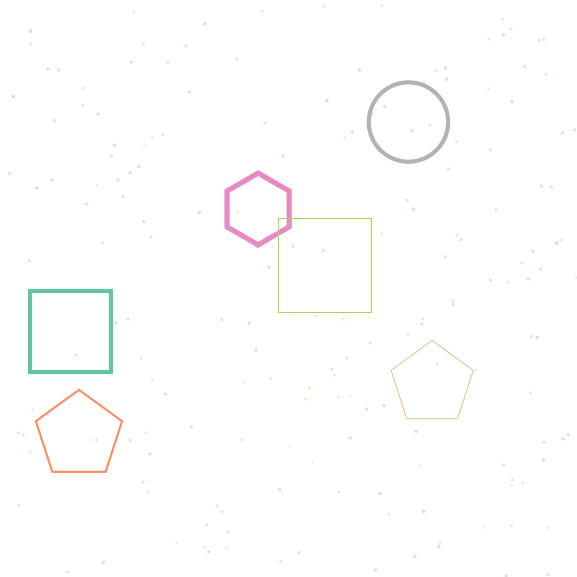[{"shape": "square", "thickness": 2, "radius": 0.35, "center": [0.122, 0.425]}, {"shape": "pentagon", "thickness": 1, "radius": 0.39, "center": [0.137, 0.246]}, {"shape": "hexagon", "thickness": 2.5, "radius": 0.31, "center": [0.447, 0.637]}, {"shape": "square", "thickness": 0.5, "radius": 0.41, "center": [0.562, 0.54]}, {"shape": "pentagon", "thickness": 0.5, "radius": 0.37, "center": [0.748, 0.335]}, {"shape": "circle", "thickness": 2, "radius": 0.34, "center": [0.707, 0.788]}]